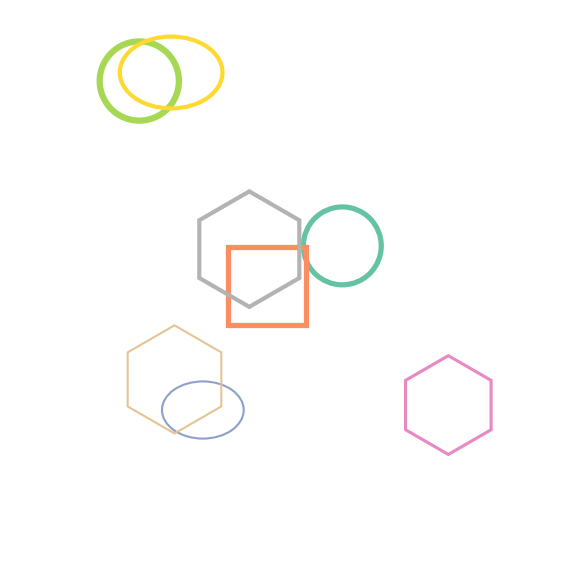[{"shape": "circle", "thickness": 2.5, "radius": 0.34, "center": [0.593, 0.573]}, {"shape": "square", "thickness": 2.5, "radius": 0.34, "center": [0.462, 0.504]}, {"shape": "oval", "thickness": 1, "radius": 0.35, "center": [0.351, 0.289]}, {"shape": "hexagon", "thickness": 1.5, "radius": 0.43, "center": [0.776, 0.298]}, {"shape": "circle", "thickness": 3, "radius": 0.34, "center": [0.241, 0.859]}, {"shape": "oval", "thickness": 2, "radius": 0.44, "center": [0.296, 0.874]}, {"shape": "hexagon", "thickness": 1, "radius": 0.47, "center": [0.302, 0.342]}, {"shape": "hexagon", "thickness": 2, "radius": 0.5, "center": [0.432, 0.568]}]